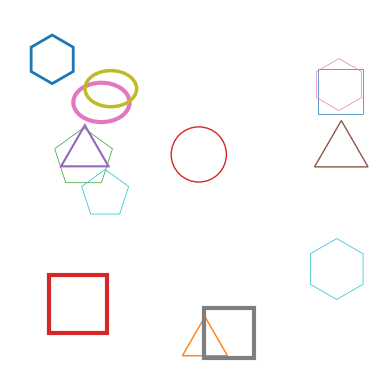[{"shape": "hexagon", "thickness": 2, "radius": 0.32, "center": [0.136, 0.846]}, {"shape": "square", "thickness": 0.5, "radius": 0.29, "center": [0.884, 0.762]}, {"shape": "triangle", "thickness": 1, "radius": 0.34, "center": [0.532, 0.11]}, {"shape": "pentagon", "thickness": 0.5, "radius": 0.39, "center": [0.217, 0.589]}, {"shape": "square", "thickness": 3, "radius": 0.38, "center": [0.202, 0.209]}, {"shape": "circle", "thickness": 1, "radius": 0.36, "center": [0.516, 0.599]}, {"shape": "triangle", "thickness": 1.5, "radius": 0.36, "center": [0.22, 0.604]}, {"shape": "triangle", "thickness": 1, "radius": 0.4, "center": [0.886, 0.607]}, {"shape": "oval", "thickness": 3, "radius": 0.37, "center": [0.263, 0.734]}, {"shape": "hexagon", "thickness": 0.5, "radius": 0.34, "center": [0.88, 0.78]}, {"shape": "square", "thickness": 3, "radius": 0.33, "center": [0.594, 0.135]}, {"shape": "oval", "thickness": 2.5, "radius": 0.33, "center": [0.288, 0.77]}, {"shape": "hexagon", "thickness": 0.5, "radius": 0.4, "center": [0.875, 0.301]}, {"shape": "pentagon", "thickness": 0.5, "radius": 0.32, "center": [0.273, 0.496]}]